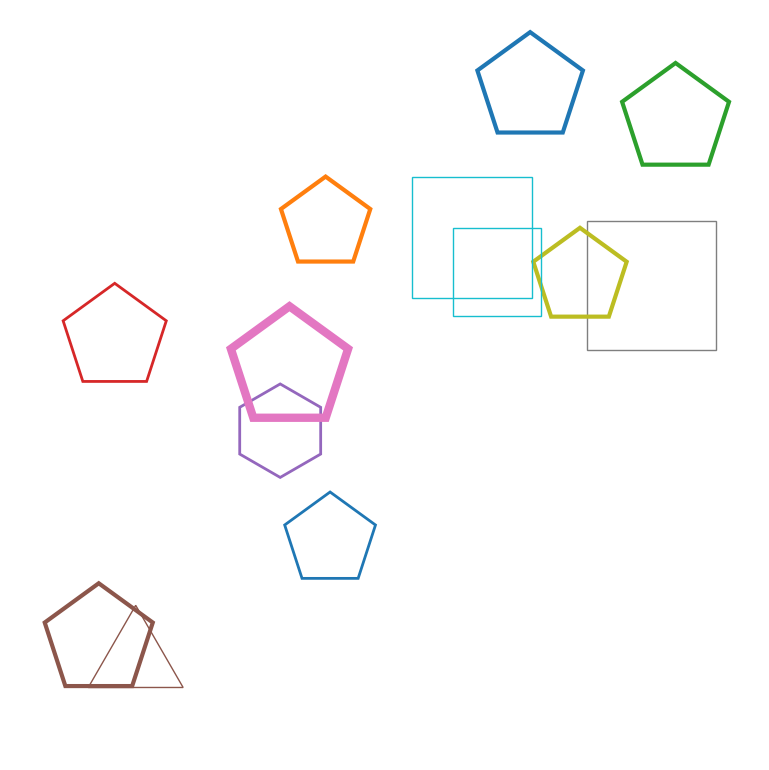[{"shape": "pentagon", "thickness": 1.5, "radius": 0.36, "center": [0.689, 0.886]}, {"shape": "pentagon", "thickness": 1, "radius": 0.31, "center": [0.429, 0.299]}, {"shape": "pentagon", "thickness": 1.5, "radius": 0.3, "center": [0.423, 0.71]}, {"shape": "pentagon", "thickness": 1.5, "radius": 0.36, "center": [0.877, 0.845]}, {"shape": "pentagon", "thickness": 1, "radius": 0.35, "center": [0.149, 0.562]}, {"shape": "hexagon", "thickness": 1, "radius": 0.3, "center": [0.364, 0.441]}, {"shape": "pentagon", "thickness": 1.5, "radius": 0.37, "center": [0.128, 0.169]}, {"shape": "triangle", "thickness": 0.5, "radius": 0.36, "center": [0.176, 0.143]}, {"shape": "pentagon", "thickness": 3, "radius": 0.4, "center": [0.376, 0.522]}, {"shape": "square", "thickness": 0.5, "radius": 0.42, "center": [0.846, 0.629]}, {"shape": "pentagon", "thickness": 1.5, "radius": 0.32, "center": [0.753, 0.64]}, {"shape": "square", "thickness": 0.5, "radius": 0.29, "center": [0.646, 0.646]}, {"shape": "square", "thickness": 0.5, "radius": 0.39, "center": [0.613, 0.692]}]